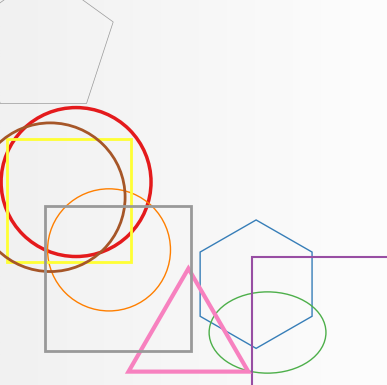[{"shape": "circle", "thickness": 2.5, "radius": 0.97, "center": [0.196, 0.527]}, {"shape": "hexagon", "thickness": 1, "radius": 0.83, "center": [0.661, 0.262]}, {"shape": "oval", "thickness": 1, "radius": 0.75, "center": [0.69, 0.136]}, {"shape": "square", "thickness": 1.5, "radius": 0.98, "center": [0.846, 0.135]}, {"shape": "circle", "thickness": 1, "radius": 0.79, "center": [0.281, 0.351]}, {"shape": "square", "thickness": 2, "radius": 0.8, "center": [0.178, 0.479]}, {"shape": "circle", "thickness": 2, "radius": 0.97, "center": [0.13, 0.488]}, {"shape": "triangle", "thickness": 3, "radius": 0.89, "center": [0.486, 0.124]}, {"shape": "pentagon", "thickness": 0.5, "radius": 0.95, "center": [0.112, 0.885]}, {"shape": "square", "thickness": 2, "radius": 0.94, "center": [0.305, 0.276]}]